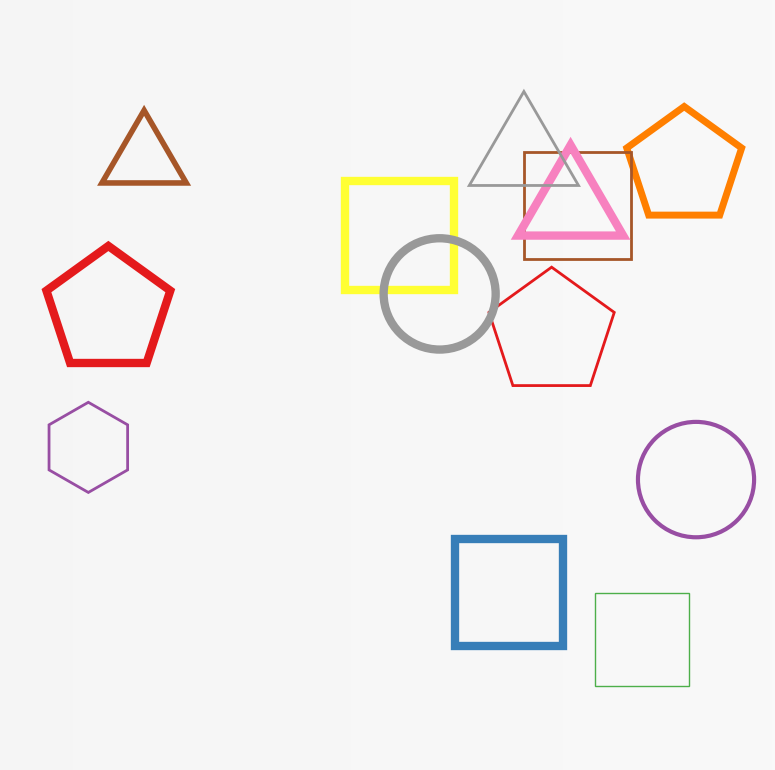[{"shape": "pentagon", "thickness": 1, "radius": 0.43, "center": [0.712, 0.568]}, {"shape": "pentagon", "thickness": 3, "radius": 0.42, "center": [0.14, 0.597]}, {"shape": "square", "thickness": 3, "radius": 0.35, "center": [0.657, 0.231]}, {"shape": "square", "thickness": 0.5, "radius": 0.3, "center": [0.828, 0.169]}, {"shape": "hexagon", "thickness": 1, "radius": 0.29, "center": [0.114, 0.419]}, {"shape": "circle", "thickness": 1.5, "radius": 0.37, "center": [0.898, 0.377]}, {"shape": "pentagon", "thickness": 2.5, "radius": 0.39, "center": [0.883, 0.784]}, {"shape": "square", "thickness": 3, "radius": 0.35, "center": [0.515, 0.694]}, {"shape": "triangle", "thickness": 2, "radius": 0.31, "center": [0.186, 0.794]}, {"shape": "square", "thickness": 1, "radius": 0.35, "center": [0.745, 0.734]}, {"shape": "triangle", "thickness": 3, "radius": 0.39, "center": [0.736, 0.733]}, {"shape": "triangle", "thickness": 1, "radius": 0.41, "center": [0.676, 0.8]}, {"shape": "circle", "thickness": 3, "radius": 0.36, "center": [0.567, 0.618]}]